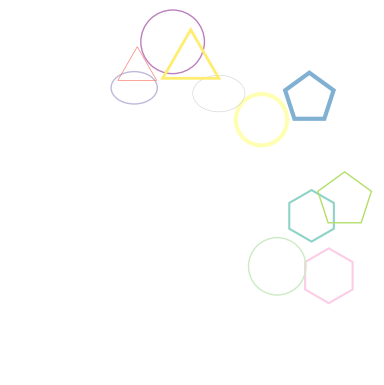[{"shape": "hexagon", "thickness": 1.5, "radius": 0.33, "center": [0.809, 0.439]}, {"shape": "circle", "thickness": 3, "radius": 0.33, "center": [0.679, 0.689]}, {"shape": "oval", "thickness": 1, "radius": 0.3, "center": [0.349, 0.772]}, {"shape": "triangle", "thickness": 0.5, "radius": 0.29, "center": [0.357, 0.82]}, {"shape": "pentagon", "thickness": 3, "radius": 0.33, "center": [0.804, 0.745]}, {"shape": "pentagon", "thickness": 1, "radius": 0.37, "center": [0.895, 0.481]}, {"shape": "hexagon", "thickness": 1.5, "radius": 0.36, "center": [0.854, 0.284]}, {"shape": "oval", "thickness": 0.5, "radius": 0.34, "center": [0.568, 0.757]}, {"shape": "circle", "thickness": 1, "radius": 0.41, "center": [0.448, 0.891]}, {"shape": "circle", "thickness": 1, "radius": 0.37, "center": [0.72, 0.308]}, {"shape": "triangle", "thickness": 2, "radius": 0.42, "center": [0.495, 0.839]}]